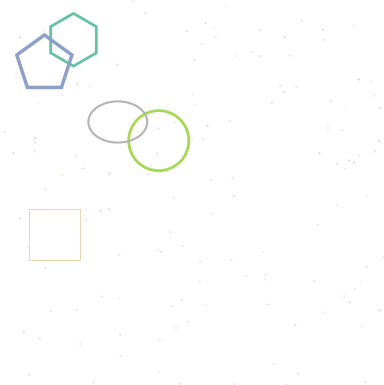[{"shape": "hexagon", "thickness": 2, "radius": 0.34, "center": [0.191, 0.897]}, {"shape": "pentagon", "thickness": 2.5, "radius": 0.38, "center": [0.115, 0.834]}, {"shape": "circle", "thickness": 2, "radius": 0.39, "center": [0.412, 0.635]}, {"shape": "square", "thickness": 0.5, "radius": 0.33, "center": [0.142, 0.392]}, {"shape": "oval", "thickness": 1.5, "radius": 0.38, "center": [0.306, 0.683]}]